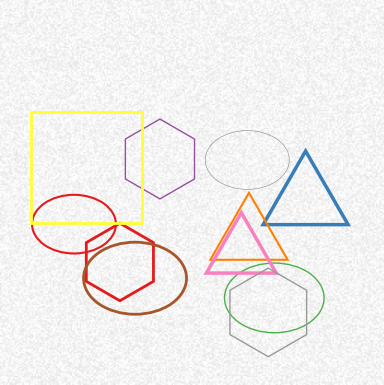[{"shape": "hexagon", "thickness": 2, "radius": 0.5, "center": [0.311, 0.32]}, {"shape": "oval", "thickness": 1.5, "radius": 0.54, "center": [0.192, 0.418]}, {"shape": "triangle", "thickness": 2.5, "radius": 0.64, "center": [0.794, 0.48]}, {"shape": "oval", "thickness": 1, "radius": 0.65, "center": [0.712, 0.226]}, {"shape": "hexagon", "thickness": 1, "radius": 0.52, "center": [0.415, 0.587]}, {"shape": "triangle", "thickness": 1.5, "radius": 0.58, "center": [0.647, 0.383]}, {"shape": "square", "thickness": 2, "radius": 0.72, "center": [0.224, 0.565]}, {"shape": "oval", "thickness": 2, "radius": 0.67, "center": [0.351, 0.277]}, {"shape": "triangle", "thickness": 2.5, "radius": 0.52, "center": [0.627, 0.343]}, {"shape": "hexagon", "thickness": 1, "radius": 0.58, "center": [0.697, 0.189]}, {"shape": "oval", "thickness": 0.5, "radius": 0.55, "center": [0.642, 0.584]}]